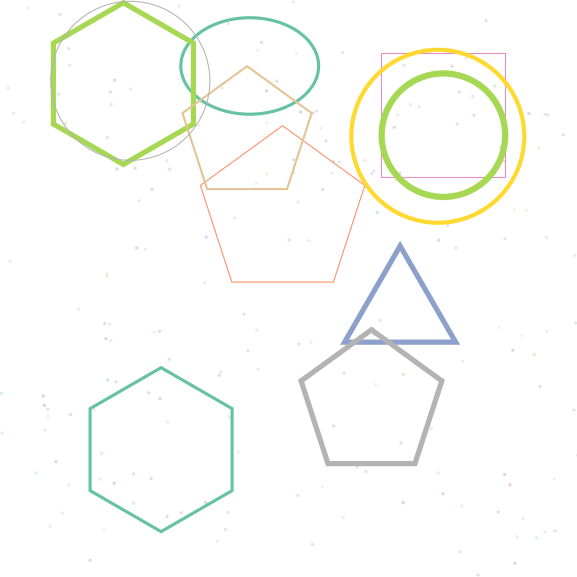[{"shape": "oval", "thickness": 1.5, "radius": 0.6, "center": [0.432, 0.885]}, {"shape": "hexagon", "thickness": 1.5, "radius": 0.71, "center": [0.279, 0.221]}, {"shape": "pentagon", "thickness": 0.5, "radius": 0.75, "center": [0.489, 0.632]}, {"shape": "triangle", "thickness": 2.5, "radius": 0.56, "center": [0.693, 0.462]}, {"shape": "square", "thickness": 0.5, "radius": 0.54, "center": [0.768, 0.8]}, {"shape": "circle", "thickness": 3, "radius": 0.53, "center": [0.768, 0.765]}, {"shape": "hexagon", "thickness": 2.5, "radius": 0.7, "center": [0.214, 0.854]}, {"shape": "circle", "thickness": 2, "radius": 0.75, "center": [0.758, 0.763]}, {"shape": "pentagon", "thickness": 1, "radius": 0.59, "center": [0.428, 0.767]}, {"shape": "circle", "thickness": 0.5, "radius": 0.69, "center": [0.226, 0.859]}, {"shape": "pentagon", "thickness": 2.5, "radius": 0.64, "center": [0.643, 0.3]}]